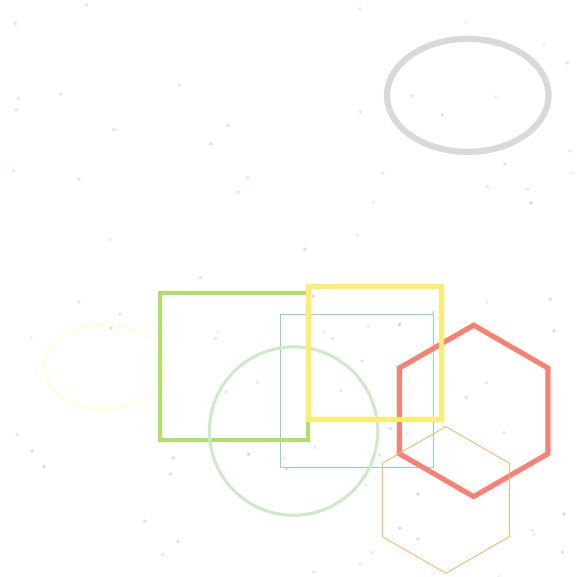[{"shape": "square", "thickness": 0.5, "radius": 0.66, "center": [0.617, 0.323]}, {"shape": "oval", "thickness": 0.5, "radius": 0.53, "center": [0.181, 0.364]}, {"shape": "hexagon", "thickness": 2.5, "radius": 0.74, "center": [0.82, 0.288]}, {"shape": "hexagon", "thickness": 0.5, "radius": 0.63, "center": [0.772, 0.133]}, {"shape": "square", "thickness": 2, "radius": 0.64, "center": [0.405, 0.365]}, {"shape": "oval", "thickness": 3, "radius": 0.7, "center": [0.81, 0.834]}, {"shape": "circle", "thickness": 1.5, "radius": 0.73, "center": [0.508, 0.253]}, {"shape": "square", "thickness": 2.5, "radius": 0.58, "center": [0.648, 0.389]}]